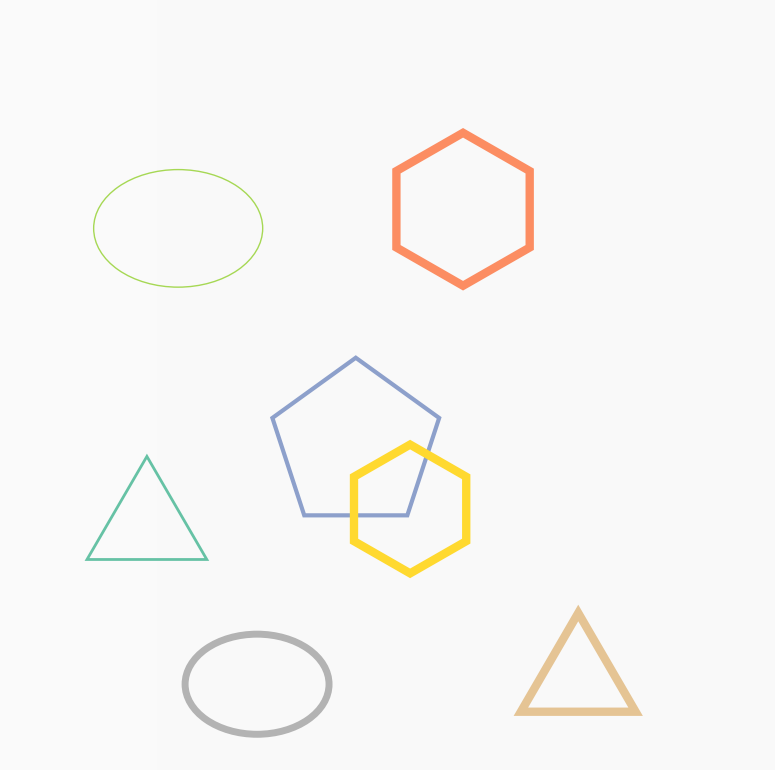[{"shape": "triangle", "thickness": 1, "radius": 0.45, "center": [0.19, 0.318]}, {"shape": "hexagon", "thickness": 3, "radius": 0.5, "center": [0.597, 0.728]}, {"shape": "pentagon", "thickness": 1.5, "radius": 0.57, "center": [0.459, 0.422]}, {"shape": "oval", "thickness": 0.5, "radius": 0.55, "center": [0.23, 0.703]}, {"shape": "hexagon", "thickness": 3, "radius": 0.42, "center": [0.529, 0.339]}, {"shape": "triangle", "thickness": 3, "radius": 0.43, "center": [0.746, 0.118]}, {"shape": "oval", "thickness": 2.5, "radius": 0.46, "center": [0.332, 0.111]}]